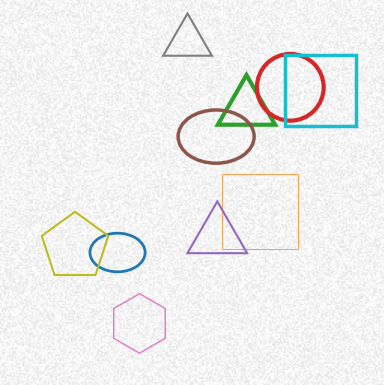[{"shape": "oval", "thickness": 2, "radius": 0.36, "center": [0.305, 0.344]}, {"shape": "square", "thickness": 0.5, "radius": 0.49, "center": [0.676, 0.451]}, {"shape": "triangle", "thickness": 3, "radius": 0.43, "center": [0.64, 0.719]}, {"shape": "circle", "thickness": 3, "radius": 0.43, "center": [0.754, 0.773]}, {"shape": "triangle", "thickness": 1.5, "radius": 0.45, "center": [0.564, 0.387]}, {"shape": "oval", "thickness": 2.5, "radius": 0.49, "center": [0.561, 0.645]}, {"shape": "hexagon", "thickness": 1, "radius": 0.39, "center": [0.362, 0.16]}, {"shape": "triangle", "thickness": 1.5, "radius": 0.37, "center": [0.487, 0.892]}, {"shape": "pentagon", "thickness": 1.5, "radius": 0.45, "center": [0.195, 0.359]}, {"shape": "square", "thickness": 2.5, "radius": 0.46, "center": [0.833, 0.766]}]